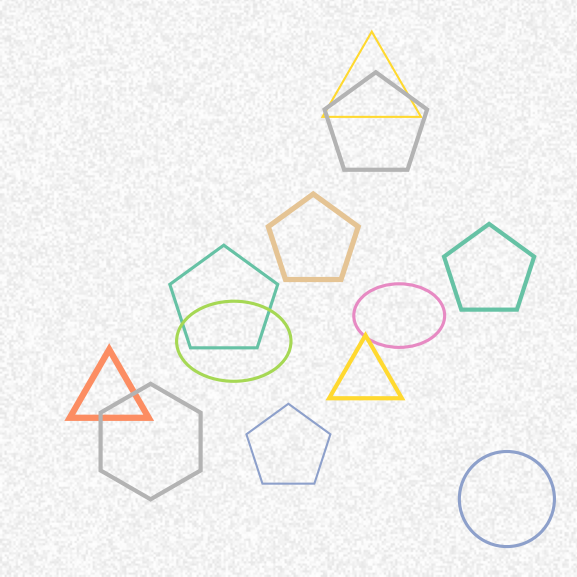[{"shape": "pentagon", "thickness": 2, "radius": 0.41, "center": [0.847, 0.529]}, {"shape": "pentagon", "thickness": 1.5, "radius": 0.49, "center": [0.387, 0.476]}, {"shape": "triangle", "thickness": 3, "radius": 0.39, "center": [0.189, 0.315]}, {"shape": "circle", "thickness": 1.5, "radius": 0.41, "center": [0.878, 0.135]}, {"shape": "pentagon", "thickness": 1, "radius": 0.38, "center": [0.499, 0.224]}, {"shape": "oval", "thickness": 1.5, "radius": 0.39, "center": [0.691, 0.453]}, {"shape": "oval", "thickness": 1.5, "radius": 0.5, "center": [0.405, 0.408]}, {"shape": "triangle", "thickness": 1, "radius": 0.49, "center": [0.644, 0.846]}, {"shape": "triangle", "thickness": 2, "radius": 0.36, "center": [0.633, 0.346]}, {"shape": "pentagon", "thickness": 2.5, "radius": 0.41, "center": [0.542, 0.581]}, {"shape": "pentagon", "thickness": 2, "radius": 0.47, "center": [0.651, 0.781]}, {"shape": "hexagon", "thickness": 2, "radius": 0.5, "center": [0.261, 0.235]}]